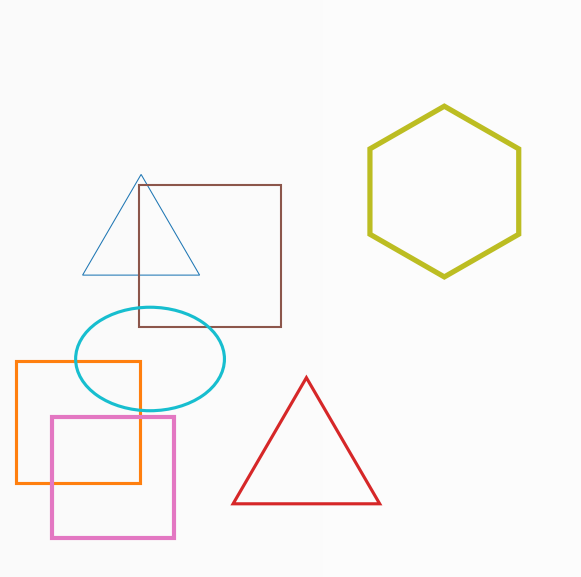[{"shape": "triangle", "thickness": 0.5, "radius": 0.58, "center": [0.243, 0.581]}, {"shape": "square", "thickness": 1.5, "radius": 0.53, "center": [0.134, 0.269]}, {"shape": "triangle", "thickness": 1.5, "radius": 0.73, "center": [0.527, 0.2]}, {"shape": "square", "thickness": 1, "radius": 0.61, "center": [0.361, 0.556]}, {"shape": "square", "thickness": 2, "radius": 0.53, "center": [0.195, 0.172]}, {"shape": "hexagon", "thickness": 2.5, "radius": 0.74, "center": [0.764, 0.667]}, {"shape": "oval", "thickness": 1.5, "radius": 0.64, "center": [0.258, 0.378]}]